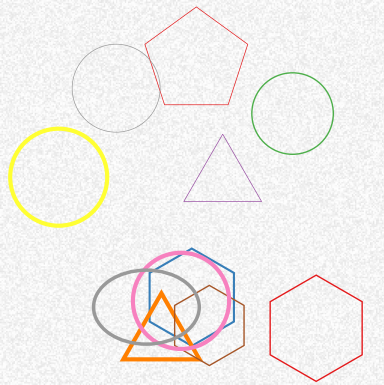[{"shape": "pentagon", "thickness": 0.5, "radius": 0.7, "center": [0.51, 0.842]}, {"shape": "hexagon", "thickness": 1, "radius": 0.69, "center": [0.821, 0.147]}, {"shape": "hexagon", "thickness": 1.5, "radius": 0.63, "center": [0.498, 0.228]}, {"shape": "circle", "thickness": 1, "radius": 0.53, "center": [0.76, 0.705]}, {"shape": "triangle", "thickness": 0.5, "radius": 0.58, "center": [0.578, 0.535]}, {"shape": "triangle", "thickness": 3, "radius": 0.57, "center": [0.419, 0.124]}, {"shape": "circle", "thickness": 3, "radius": 0.63, "center": [0.152, 0.54]}, {"shape": "hexagon", "thickness": 1, "radius": 0.52, "center": [0.544, 0.155]}, {"shape": "circle", "thickness": 3, "radius": 0.62, "center": [0.47, 0.219]}, {"shape": "oval", "thickness": 2.5, "radius": 0.69, "center": [0.38, 0.202]}, {"shape": "circle", "thickness": 0.5, "radius": 0.57, "center": [0.302, 0.771]}]